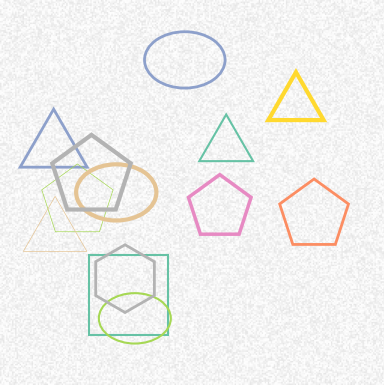[{"shape": "triangle", "thickness": 1.5, "radius": 0.4, "center": [0.588, 0.622]}, {"shape": "square", "thickness": 1.5, "radius": 0.51, "center": [0.334, 0.234]}, {"shape": "pentagon", "thickness": 2, "radius": 0.47, "center": [0.816, 0.441]}, {"shape": "triangle", "thickness": 2, "radius": 0.5, "center": [0.139, 0.616]}, {"shape": "oval", "thickness": 2, "radius": 0.52, "center": [0.48, 0.844]}, {"shape": "pentagon", "thickness": 2.5, "radius": 0.43, "center": [0.571, 0.461]}, {"shape": "oval", "thickness": 1.5, "radius": 0.47, "center": [0.35, 0.173]}, {"shape": "pentagon", "thickness": 0.5, "radius": 0.49, "center": [0.201, 0.477]}, {"shape": "triangle", "thickness": 3, "radius": 0.41, "center": [0.769, 0.73]}, {"shape": "triangle", "thickness": 0.5, "radius": 0.48, "center": [0.143, 0.395]}, {"shape": "oval", "thickness": 3, "radius": 0.52, "center": [0.302, 0.5]}, {"shape": "hexagon", "thickness": 2, "radius": 0.44, "center": [0.325, 0.276]}, {"shape": "pentagon", "thickness": 3, "radius": 0.54, "center": [0.238, 0.543]}]